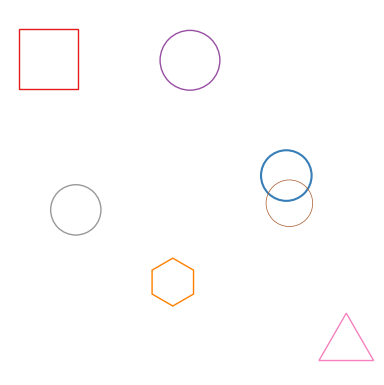[{"shape": "square", "thickness": 1, "radius": 0.38, "center": [0.127, 0.847]}, {"shape": "circle", "thickness": 1.5, "radius": 0.33, "center": [0.744, 0.544]}, {"shape": "circle", "thickness": 1, "radius": 0.39, "center": [0.493, 0.843]}, {"shape": "hexagon", "thickness": 1, "radius": 0.31, "center": [0.449, 0.267]}, {"shape": "circle", "thickness": 0.5, "radius": 0.3, "center": [0.752, 0.472]}, {"shape": "triangle", "thickness": 1, "radius": 0.41, "center": [0.899, 0.105]}, {"shape": "circle", "thickness": 1, "radius": 0.33, "center": [0.197, 0.455]}]